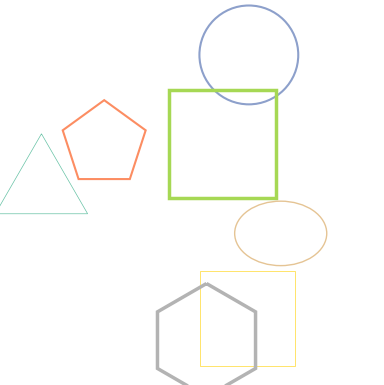[{"shape": "triangle", "thickness": 0.5, "radius": 0.69, "center": [0.108, 0.514]}, {"shape": "pentagon", "thickness": 1.5, "radius": 0.57, "center": [0.271, 0.627]}, {"shape": "circle", "thickness": 1.5, "radius": 0.64, "center": [0.646, 0.857]}, {"shape": "square", "thickness": 2.5, "radius": 0.7, "center": [0.578, 0.626]}, {"shape": "square", "thickness": 0.5, "radius": 0.62, "center": [0.642, 0.172]}, {"shape": "oval", "thickness": 1, "radius": 0.6, "center": [0.729, 0.394]}, {"shape": "hexagon", "thickness": 2.5, "radius": 0.74, "center": [0.536, 0.116]}]